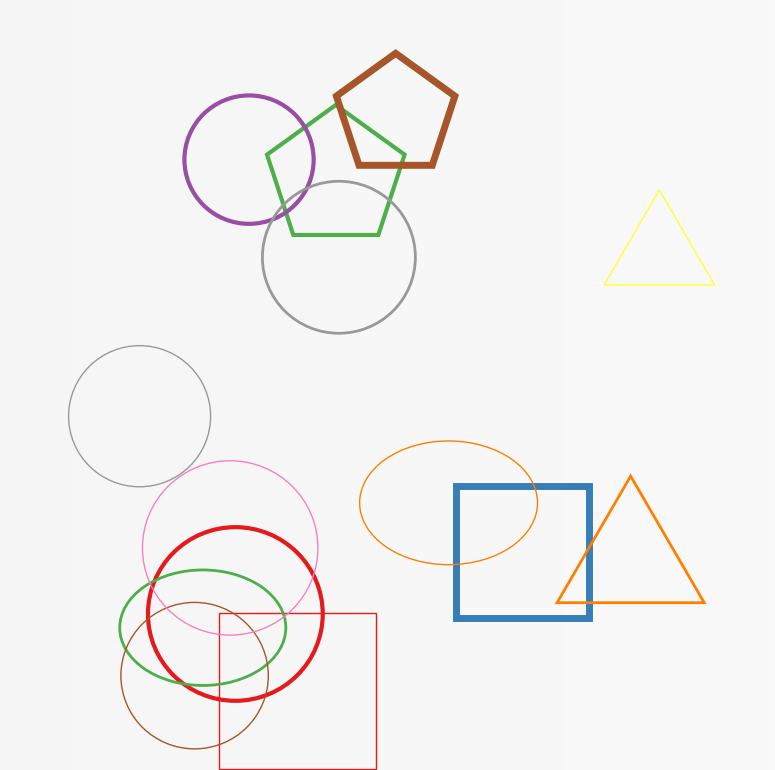[{"shape": "circle", "thickness": 1.5, "radius": 0.56, "center": [0.304, 0.203]}, {"shape": "square", "thickness": 0.5, "radius": 0.51, "center": [0.384, 0.103]}, {"shape": "square", "thickness": 2.5, "radius": 0.43, "center": [0.675, 0.283]}, {"shape": "oval", "thickness": 1, "radius": 0.54, "center": [0.262, 0.185]}, {"shape": "pentagon", "thickness": 1.5, "radius": 0.47, "center": [0.433, 0.77]}, {"shape": "circle", "thickness": 1.5, "radius": 0.42, "center": [0.321, 0.793]}, {"shape": "triangle", "thickness": 1, "radius": 0.55, "center": [0.814, 0.272]}, {"shape": "oval", "thickness": 0.5, "radius": 0.57, "center": [0.579, 0.347]}, {"shape": "triangle", "thickness": 0.5, "radius": 0.41, "center": [0.851, 0.671]}, {"shape": "circle", "thickness": 0.5, "radius": 0.48, "center": [0.251, 0.123]}, {"shape": "pentagon", "thickness": 2.5, "radius": 0.4, "center": [0.511, 0.85]}, {"shape": "circle", "thickness": 0.5, "radius": 0.57, "center": [0.297, 0.288]}, {"shape": "circle", "thickness": 0.5, "radius": 0.46, "center": [0.18, 0.459]}, {"shape": "circle", "thickness": 1, "radius": 0.49, "center": [0.437, 0.666]}]